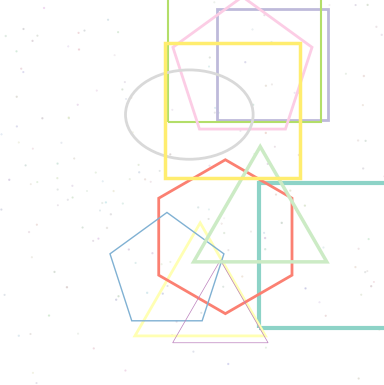[{"shape": "square", "thickness": 3, "radius": 0.94, "center": [0.861, 0.336]}, {"shape": "triangle", "thickness": 2, "radius": 0.98, "center": [0.52, 0.225]}, {"shape": "square", "thickness": 2, "radius": 0.72, "center": [0.708, 0.833]}, {"shape": "hexagon", "thickness": 2, "radius": 1.0, "center": [0.585, 0.385]}, {"shape": "pentagon", "thickness": 1, "radius": 0.78, "center": [0.434, 0.293]}, {"shape": "square", "thickness": 1.5, "radius": 0.99, "center": [0.636, 0.881]}, {"shape": "pentagon", "thickness": 2, "radius": 0.95, "center": [0.63, 0.818]}, {"shape": "oval", "thickness": 2, "radius": 0.83, "center": [0.492, 0.702]}, {"shape": "triangle", "thickness": 0.5, "radius": 0.72, "center": [0.572, 0.181]}, {"shape": "triangle", "thickness": 2.5, "radius": 1.0, "center": [0.676, 0.42]}, {"shape": "square", "thickness": 2.5, "radius": 0.88, "center": [0.603, 0.713]}]